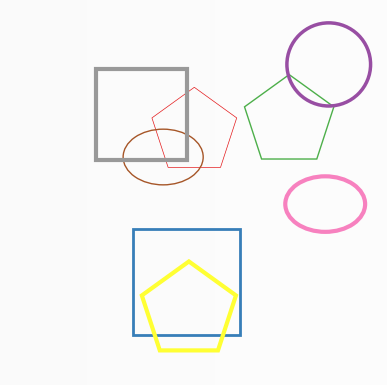[{"shape": "pentagon", "thickness": 0.5, "radius": 0.57, "center": [0.501, 0.658]}, {"shape": "square", "thickness": 2, "radius": 0.69, "center": [0.481, 0.268]}, {"shape": "pentagon", "thickness": 1, "radius": 0.61, "center": [0.746, 0.685]}, {"shape": "circle", "thickness": 2.5, "radius": 0.54, "center": [0.848, 0.833]}, {"shape": "pentagon", "thickness": 3, "radius": 0.64, "center": [0.487, 0.193]}, {"shape": "oval", "thickness": 1, "radius": 0.52, "center": [0.421, 0.592]}, {"shape": "oval", "thickness": 3, "radius": 0.52, "center": [0.839, 0.47]}, {"shape": "square", "thickness": 3, "radius": 0.59, "center": [0.365, 0.702]}]